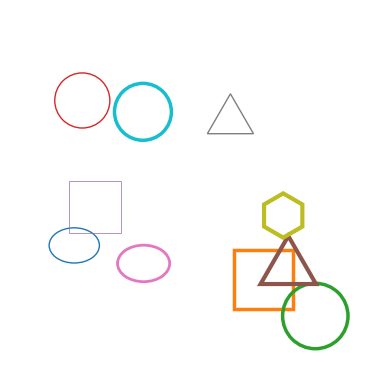[{"shape": "oval", "thickness": 1, "radius": 0.33, "center": [0.193, 0.363]}, {"shape": "square", "thickness": 2.5, "radius": 0.38, "center": [0.684, 0.273]}, {"shape": "circle", "thickness": 2.5, "radius": 0.42, "center": [0.819, 0.179]}, {"shape": "circle", "thickness": 1, "radius": 0.36, "center": [0.214, 0.739]}, {"shape": "square", "thickness": 0.5, "radius": 0.34, "center": [0.246, 0.461]}, {"shape": "triangle", "thickness": 3, "radius": 0.42, "center": [0.749, 0.304]}, {"shape": "oval", "thickness": 2, "radius": 0.34, "center": [0.373, 0.316]}, {"shape": "triangle", "thickness": 1, "radius": 0.35, "center": [0.599, 0.687]}, {"shape": "hexagon", "thickness": 3, "radius": 0.29, "center": [0.736, 0.44]}, {"shape": "circle", "thickness": 2.5, "radius": 0.37, "center": [0.371, 0.71]}]